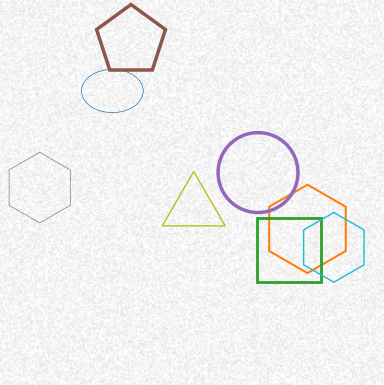[{"shape": "oval", "thickness": 0.5, "radius": 0.4, "center": [0.292, 0.764]}, {"shape": "hexagon", "thickness": 1.5, "radius": 0.57, "center": [0.799, 0.405]}, {"shape": "square", "thickness": 2, "radius": 0.42, "center": [0.75, 0.35]}, {"shape": "circle", "thickness": 2.5, "radius": 0.52, "center": [0.67, 0.552]}, {"shape": "pentagon", "thickness": 2.5, "radius": 0.47, "center": [0.34, 0.894]}, {"shape": "hexagon", "thickness": 0.5, "radius": 0.46, "center": [0.103, 0.513]}, {"shape": "triangle", "thickness": 1, "radius": 0.47, "center": [0.503, 0.46]}, {"shape": "hexagon", "thickness": 1, "radius": 0.45, "center": [0.867, 0.358]}]